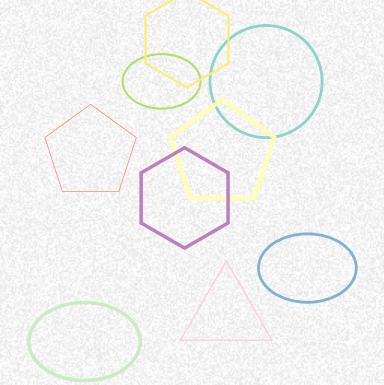[{"shape": "circle", "thickness": 2, "radius": 0.73, "center": [0.691, 0.788]}, {"shape": "pentagon", "thickness": 3, "radius": 0.71, "center": [0.577, 0.6]}, {"shape": "pentagon", "thickness": 0.5, "radius": 0.62, "center": [0.235, 0.604]}, {"shape": "oval", "thickness": 2, "radius": 0.64, "center": [0.798, 0.304]}, {"shape": "oval", "thickness": 1.5, "radius": 0.51, "center": [0.42, 0.789]}, {"shape": "triangle", "thickness": 1, "radius": 0.69, "center": [0.588, 0.185]}, {"shape": "hexagon", "thickness": 2.5, "radius": 0.65, "center": [0.479, 0.486]}, {"shape": "oval", "thickness": 2.5, "radius": 0.72, "center": [0.22, 0.113]}, {"shape": "hexagon", "thickness": 1.5, "radius": 0.62, "center": [0.486, 0.897]}]